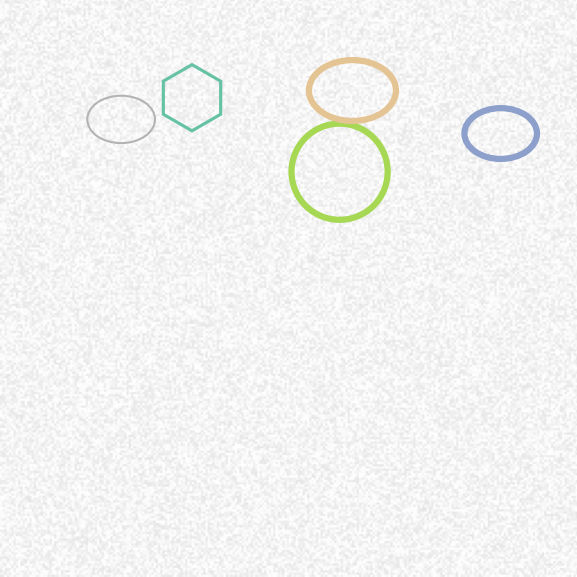[{"shape": "hexagon", "thickness": 1.5, "radius": 0.29, "center": [0.332, 0.83]}, {"shape": "oval", "thickness": 3, "radius": 0.31, "center": [0.867, 0.768]}, {"shape": "circle", "thickness": 3, "radius": 0.42, "center": [0.588, 0.702]}, {"shape": "oval", "thickness": 3, "radius": 0.38, "center": [0.61, 0.842]}, {"shape": "oval", "thickness": 1, "radius": 0.29, "center": [0.21, 0.792]}]